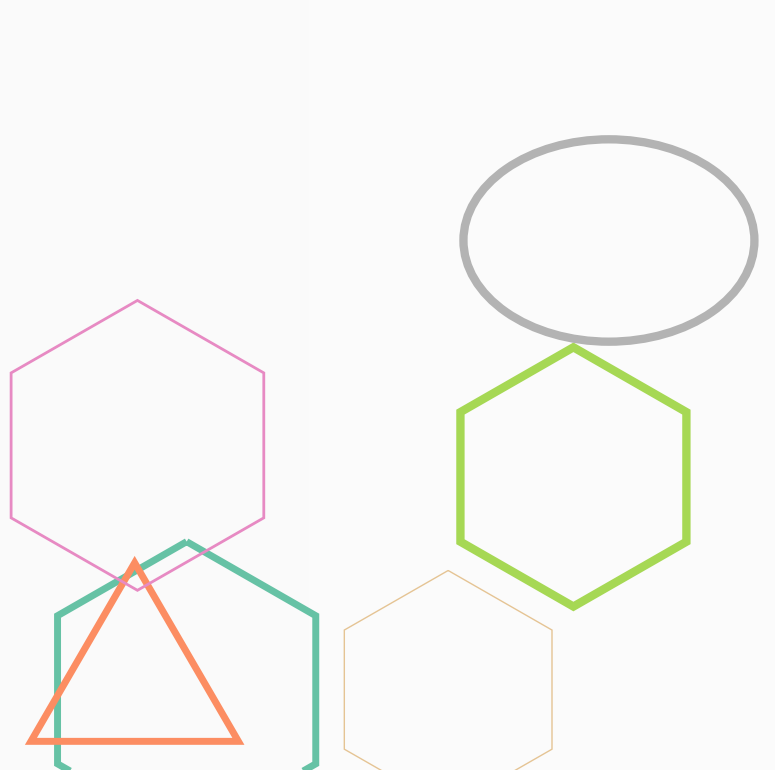[{"shape": "hexagon", "thickness": 2.5, "radius": 0.96, "center": [0.241, 0.104]}, {"shape": "triangle", "thickness": 2.5, "radius": 0.77, "center": [0.174, 0.114]}, {"shape": "hexagon", "thickness": 1, "radius": 0.94, "center": [0.177, 0.422]}, {"shape": "hexagon", "thickness": 3, "radius": 0.84, "center": [0.74, 0.381]}, {"shape": "hexagon", "thickness": 0.5, "radius": 0.77, "center": [0.578, 0.104]}, {"shape": "oval", "thickness": 3, "radius": 0.94, "center": [0.786, 0.688]}]